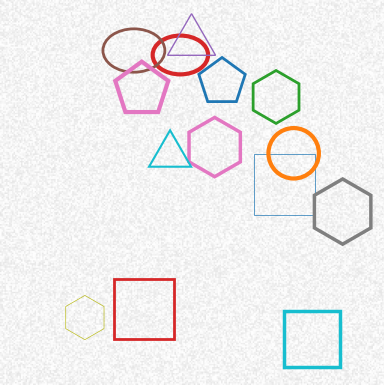[{"shape": "pentagon", "thickness": 2, "radius": 0.32, "center": [0.577, 0.787]}, {"shape": "square", "thickness": 0.5, "radius": 0.4, "center": [0.738, 0.52]}, {"shape": "circle", "thickness": 3, "radius": 0.33, "center": [0.763, 0.602]}, {"shape": "hexagon", "thickness": 2, "radius": 0.34, "center": [0.717, 0.748]}, {"shape": "square", "thickness": 2, "radius": 0.39, "center": [0.375, 0.197]}, {"shape": "oval", "thickness": 3, "radius": 0.36, "center": [0.468, 0.857]}, {"shape": "triangle", "thickness": 1, "radius": 0.36, "center": [0.498, 0.892]}, {"shape": "oval", "thickness": 2, "radius": 0.4, "center": [0.348, 0.869]}, {"shape": "hexagon", "thickness": 2.5, "radius": 0.38, "center": [0.558, 0.618]}, {"shape": "pentagon", "thickness": 3, "radius": 0.36, "center": [0.368, 0.768]}, {"shape": "hexagon", "thickness": 2.5, "radius": 0.42, "center": [0.89, 0.45]}, {"shape": "hexagon", "thickness": 0.5, "radius": 0.29, "center": [0.22, 0.175]}, {"shape": "square", "thickness": 2.5, "radius": 0.37, "center": [0.811, 0.12]}, {"shape": "triangle", "thickness": 1.5, "radius": 0.32, "center": [0.442, 0.599]}]